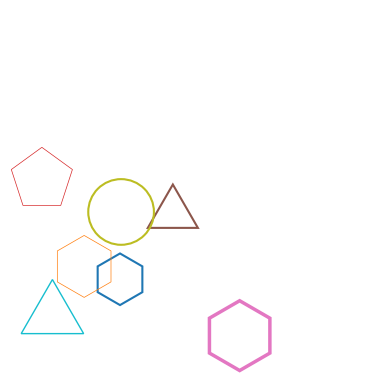[{"shape": "hexagon", "thickness": 1.5, "radius": 0.34, "center": [0.312, 0.275]}, {"shape": "hexagon", "thickness": 0.5, "radius": 0.4, "center": [0.219, 0.308]}, {"shape": "pentagon", "thickness": 0.5, "radius": 0.42, "center": [0.109, 0.534]}, {"shape": "triangle", "thickness": 1.5, "radius": 0.38, "center": [0.449, 0.446]}, {"shape": "hexagon", "thickness": 2.5, "radius": 0.45, "center": [0.622, 0.128]}, {"shape": "circle", "thickness": 1.5, "radius": 0.43, "center": [0.315, 0.449]}, {"shape": "triangle", "thickness": 1, "radius": 0.47, "center": [0.136, 0.18]}]